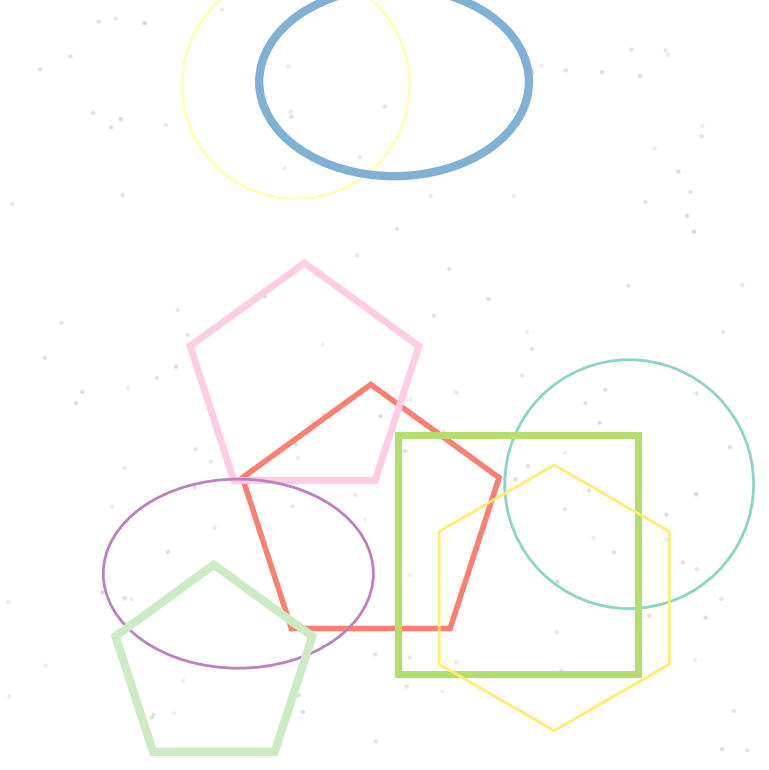[{"shape": "circle", "thickness": 1, "radius": 0.81, "center": [0.817, 0.371]}, {"shape": "circle", "thickness": 1, "radius": 0.74, "center": [0.384, 0.889]}, {"shape": "pentagon", "thickness": 2, "radius": 0.88, "center": [0.482, 0.326]}, {"shape": "oval", "thickness": 3, "radius": 0.88, "center": [0.512, 0.894]}, {"shape": "square", "thickness": 2.5, "radius": 0.78, "center": [0.672, 0.28]}, {"shape": "pentagon", "thickness": 2.5, "radius": 0.78, "center": [0.395, 0.502]}, {"shape": "oval", "thickness": 1, "radius": 0.88, "center": [0.31, 0.255]}, {"shape": "pentagon", "thickness": 3, "radius": 0.67, "center": [0.278, 0.132]}, {"shape": "hexagon", "thickness": 1, "radius": 0.86, "center": [0.72, 0.224]}]